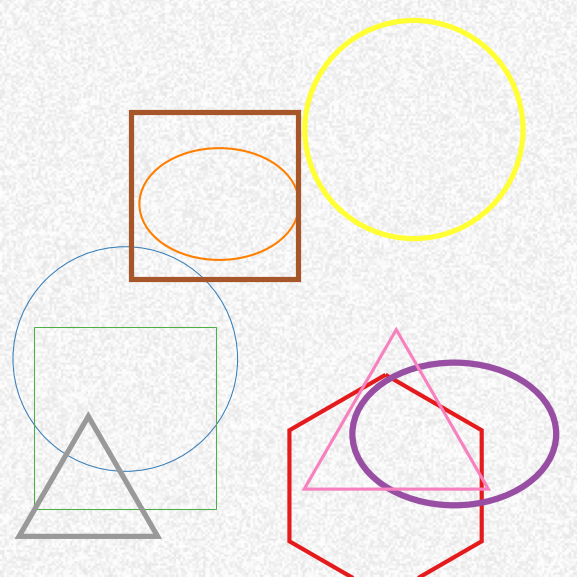[{"shape": "hexagon", "thickness": 2, "radius": 0.96, "center": [0.668, 0.158]}, {"shape": "circle", "thickness": 0.5, "radius": 0.97, "center": [0.217, 0.377]}, {"shape": "square", "thickness": 0.5, "radius": 0.79, "center": [0.216, 0.275]}, {"shape": "oval", "thickness": 3, "radius": 0.88, "center": [0.787, 0.248]}, {"shape": "oval", "thickness": 1, "radius": 0.69, "center": [0.38, 0.646]}, {"shape": "circle", "thickness": 2.5, "radius": 0.94, "center": [0.717, 0.775]}, {"shape": "square", "thickness": 2.5, "radius": 0.72, "center": [0.371, 0.661]}, {"shape": "triangle", "thickness": 1.5, "radius": 0.92, "center": [0.686, 0.244]}, {"shape": "triangle", "thickness": 2.5, "radius": 0.69, "center": [0.153, 0.14]}]